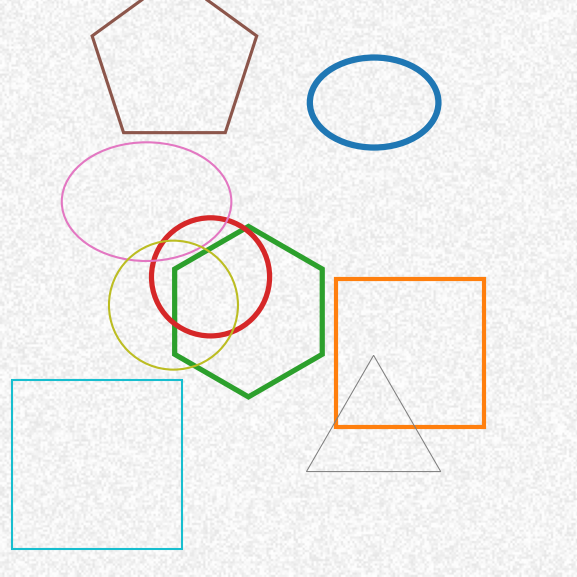[{"shape": "oval", "thickness": 3, "radius": 0.56, "center": [0.648, 0.822]}, {"shape": "square", "thickness": 2, "radius": 0.64, "center": [0.71, 0.388]}, {"shape": "hexagon", "thickness": 2.5, "radius": 0.74, "center": [0.43, 0.459]}, {"shape": "circle", "thickness": 2.5, "radius": 0.51, "center": [0.365, 0.52]}, {"shape": "pentagon", "thickness": 1.5, "radius": 0.75, "center": [0.302, 0.891]}, {"shape": "oval", "thickness": 1, "radius": 0.73, "center": [0.254, 0.65]}, {"shape": "triangle", "thickness": 0.5, "radius": 0.67, "center": [0.647, 0.25]}, {"shape": "circle", "thickness": 1, "radius": 0.56, "center": [0.3, 0.471]}, {"shape": "square", "thickness": 1, "radius": 0.74, "center": [0.168, 0.195]}]